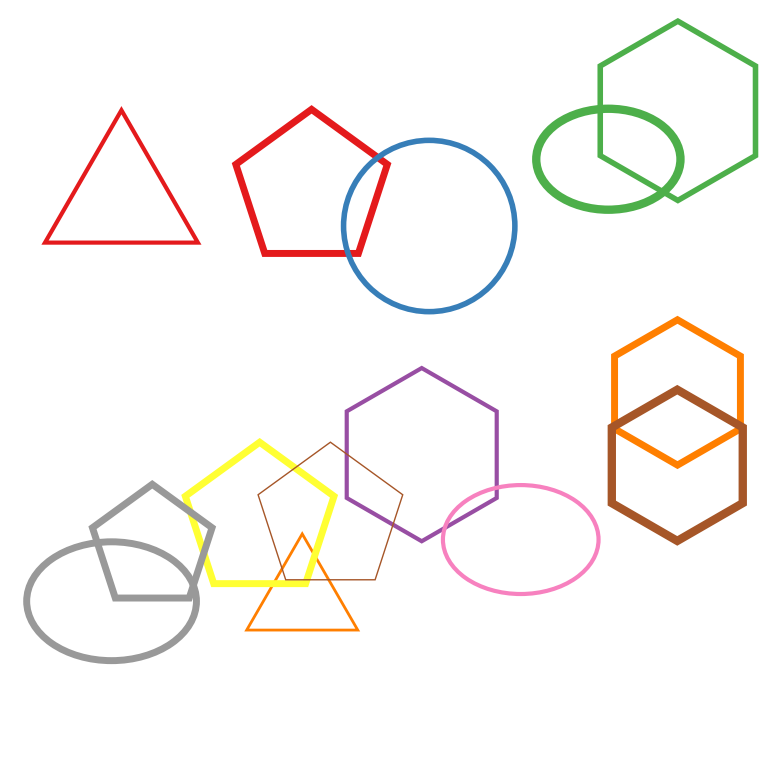[{"shape": "pentagon", "thickness": 2.5, "radius": 0.52, "center": [0.405, 0.755]}, {"shape": "triangle", "thickness": 1.5, "radius": 0.57, "center": [0.158, 0.742]}, {"shape": "circle", "thickness": 2, "radius": 0.56, "center": [0.557, 0.706]}, {"shape": "oval", "thickness": 3, "radius": 0.47, "center": [0.79, 0.793]}, {"shape": "hexagon", "thickness": 2, "radius": 0.58, "center": [0.88, 0.856]}, {"shape": "hexagon", "thickness": 1.5, "radius": 0.56, "center": [0.548, 0.41]}, {"shape": "hexagon", "thickness": 2.5, "radius": 0.47, "center": [0.88, 0.49]}, {"shape": "triangle", "thickness": 1, "radius": 0.42, "center": [0.392, 0.223]}, {"shape": "pentagon", "thickness": 2.5, "radius": 0.51, "center": [0.337, 0.324]}, {"shape": "pentagon", "thickness": 0.5, "radius": 0.49, "center": [0.429, 0.327]}, {"shape": "hexagon", "thickness": 3, "radius": 0.49, "center": [0.88, 0.396]}, {"shape": "oval", "thickness": 1.5, "radius": 0.51, "center": [0.676, 0.299]}, {"shape": "oval", "thickness": 2.5, "radius": 0.55, "center": [0.145, 0.219]}, {"shape": "pentagon", "thickness": 2.5, "radius": 0.41, "center": [0.198, 0.289]}]